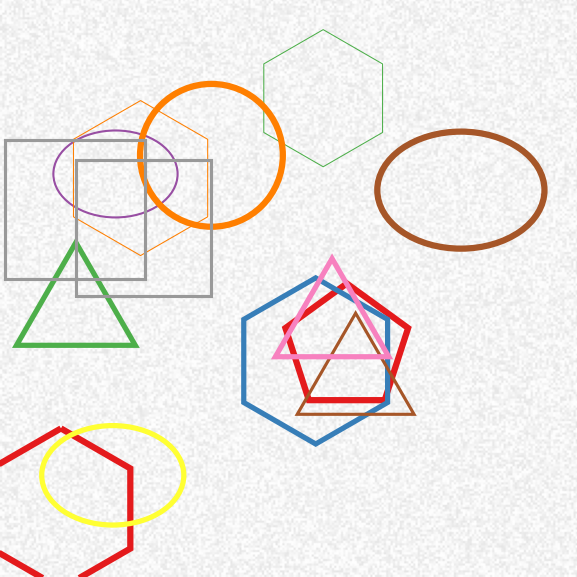[{"shape": "pentagon", "thickness": 3, "radius": 0.56, "center": [0.6, 0.397]}, {"shape": "hexagon", "thickness": 3, "radius": 0.69, "center": [0.106, 0.119]}, {"shape": "hexagon", "thickness": 2.5, "radius": 0.72, "center": [0.547, 0.374]}, {"shape": "triangle", "thickness": 2.5, "radius": 0.59, "center": [0.131, 0.461]}, {"shape": "hexagon", "thickness": 0.5, "radius": 0.59, "center": [0.56, 0.829]}, {"shape": "oval", "thickness": 1, "radius": 0.54, "center": [0.2, 0.698]}, {"shape": "hexagon", "thickness": 0.5, "radius": 0.67, "center": [0.243, 0.691]}, {"shape": "circle", "thickness": 3, "radius": 0.62, "center": [0.366, 0.73]}, {"shape": "oval", "thickness": 2.5, "radius": 0.62, "center": [0.195, 0.176]}, {"shape": "triangle", "thickness": 1.5, "radius": 0.58, "center": [0.616, 0.34]}, {"shape": "oval", "thickness": 3, "radius": 0.72, "center": [0.798, 0.67]}, {"shape": "triangle", "thickness": 2.5, "radius": 0.57, "center": [0.575, 0.438]}, {"shape": "square", "thickness": 1.5, "radius": 0.6, "center": [0.13, 0.636]}, {"shape": "square", "thickness": 1.5, "radius": 0.59, "center": [0.249, 0.604]}]